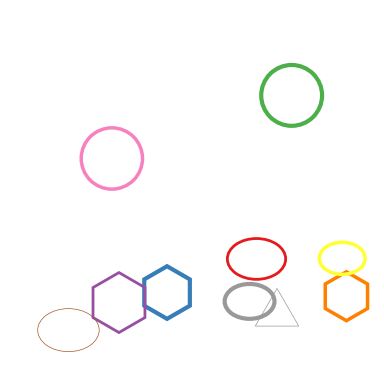[{"shape": "oval", "thickness": 2, "radius": 0.38, "center": [0.666, 0.327]}, {"shape": "hexagon", "thickness": 3, "radius": 0.34, "center": [0.434, 0.24]}, {"shape": "circle", "thickness": 3, "radius": 0.4, "center": [0.758, 0.752]}, {"shape": "hexagon", "thickness": 2, "radius": 0.39, "center": [0.309, 0.214]}, {"shape": "hexagon", "thickness": 2.5, "radius": 0.32, "center": [0.9, 0.231]}, {"shape": "oval", "thickness": 2.5, "radius": 0.3, "center": [0.889, 0.329]}, {"shape": "oval", "thickness": 0.5, "radius": 0.4, "center": [0.178, 0.143]}, {"shape": "circle", "thickness": 2.5, "radius": 0.4, "center": [0.291, 0.588]}, {"shape": "triangle", "thickness": 0.5, "radius": 0.33, "center": [0.72, 0.186]}, {"shape": "oval", "thickness": 3, "radius": 0.32, "center": [0.648, 0.217]}]